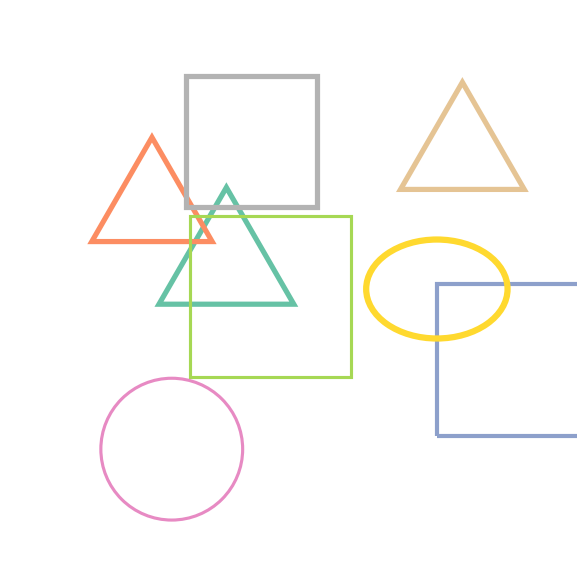[{"shape": "triangle", "thickness": 2.5, "radius": 0.67, "center": [0.392, 0.54]}, {"shape": "triangle", "thickness": 2.5, "radius": 0.6, "center": [0.263, 0.641]}, {"shape": "square", "thickness": 2, "radius": 0.66, "center": [0.889, 0.376]}, {"shape": "circle", "thickness": 1.5, "radius": 0.61, "center": [0.297, 0.221]}, {"shape": "square", "thickness": 1.5, "radius": 0.7, "center": [0.468, 0.486]}, {"shape": "oval", "thickness": 3, "radius": 0.61, "center": [0.756, 0.499]}, {"shape": "triangle", "thickness": 2.5, "radius": 0.62, "center": [0.801, 0.733]}, {"shape": "square", "thickness": 2.5, "radius": 0.57, "center": [0.436, 0.754]}]